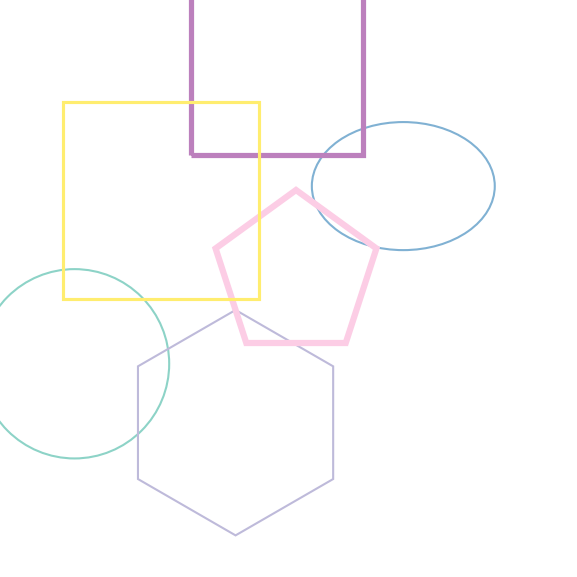[{"shape": "circle", "thickness": 1, "radius": 0.82, "center": [0.129, 0.369]}, {"shape": "hexagon", "thickness": 1, "radius": 0.98, "center": [0.408, 0.267]}, {"shape": "oval", "thickness": 1, "radius": 0.79, "center": [0.698, 0.677]}, {"shape": "pentagon", "thickness": 3, "radius": 0.73, "center": [0.513, 0.524]}, {"shape": "square", "thickness": 2.5, "radius": 0.75, "center": [0.479, 0.88]}, {"shape": "square", "thickness": 1.5, "radius": 0.85, "center": [0.279, 0.652]}]